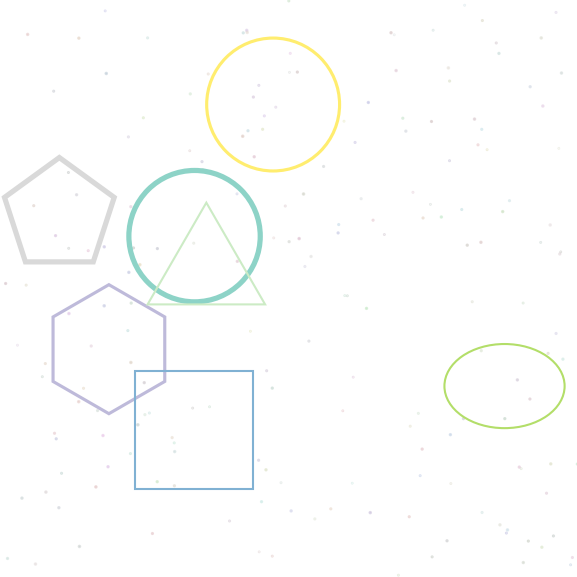[{"shape": "circle", "thickness": 2.5, "radius": 0.57, "center": [0.337, 0.59]}, {"shape": "hexagon", "thickness": 1.5, "radius": 0.56, "center": [0.189, 0.394]}, {"shape": "square", "thickness": 1, "radius": 0.51, "center": [0.336, 0.254]}, {"shape": "oval", "thickness": 1, "radius": 0.52, "center": [0.874, 0.331]}, {"shape": "pentagon", "thickness": 2.5, "radius": 0.5, "center": [0.103, 0.626]}, {"shape": "triangle", "thickness": 1, "radius": 0.59, "center": [0.357, 0.531]}, {"shape": "circle", "thickness": 1.5, "radius": 0.58, "center": [0.473, 0.818]}]